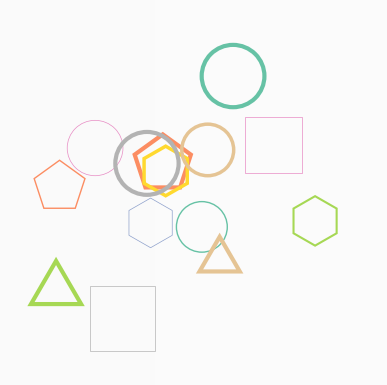[{"shape": "circle", "thickness": 1, "radius": 0.33, "center": [0.521, 0.411]}, {"shape": "circle", "thickness": 3, "radius": 0.4, "center": [0.601, 0.802]}, {"shape": "pentagon", "thickness": 3, "radius": 0.38, "center": [0.42, 0.575]}, {"shape": "pentagon", "thickness": 1, "radius": 0.34, "center": [0.154, 0.515]}, {"shape": "hexagon", "thickness": 0.5, "radius": 0.32, "center": [0.389, 0.421]}, {"shape": "circle", "thickness": 0.5, "radius": 0.36, "center": [0.245, 0.616]}, {"shape": "square", "thickness": 0.5, "radius": 0.37, "center": [0.706, 0.623]}, {"shape": "triangle", "thickness": 3, "radius": 0.37, "center": [0.145, 0.248]}, {"shape": "hexagon", "thickness": 1.5, "radius": 0.32, "center": [0.813, 0.426]}, {"shape": "hexagon", "thickness": 2.5, "radius": 0.32, "center": [0.428, 0.556]}, {"shape": "triangle", "thickness": 3, "radius": 0.3, "center": [0.567, 0.325]}, {"shape": "circle", "thickness": 2.5, "radius": 0.33, "center": [0.536, 0.611]}, {"shape": "circle", "thickness": 3, "radius": 0.41, "center": [0.379, 0.576]}, {"shape": "square", "thickness": 0.5, "radius": 0.42, "center": [0.316, 0.173]}]